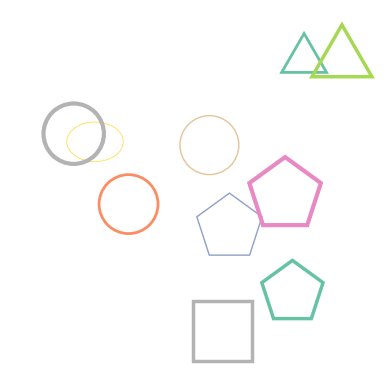[{"shape": "pentagon", "thickness": 2.5, "radius": 0.42, "center": [0.76, 0.24]}, {"shape": "triangle", "thickness": 2, "radius": 0.34, "center": [0.79, 0.846]}, {"shape": "circle", "thickness": 2, "radius": 0.38, "center": [0.334, 0.47]}, {"shape": "pentagon", "thickness": 1, "radius": 0.45, "center": [0.596, 0.409]}, {"shape": "pentagon", "thickness": 3, "radius": 0.49, "center": [0.741, 0.494]}, {"shape": "triangle", "thickness": 2.5, "radius": 0.45, "center": [0.888, 0.846]}, {"shape": "oval", "thickness": 0.5, "radius": 0.37, "center": [0.247, 0.632]}, {"shape": "circle", "thickness": 1, "radius": 0.38, "center": [0.544, 0.623]}, {"shape": "square", "thickness": 2.5, "radius": 0.39, "center": [0.578, 0.14]}, {"shape": "circle", "thickness": 3, "radius": 0.39, "center": [0.191, 0.653]}]